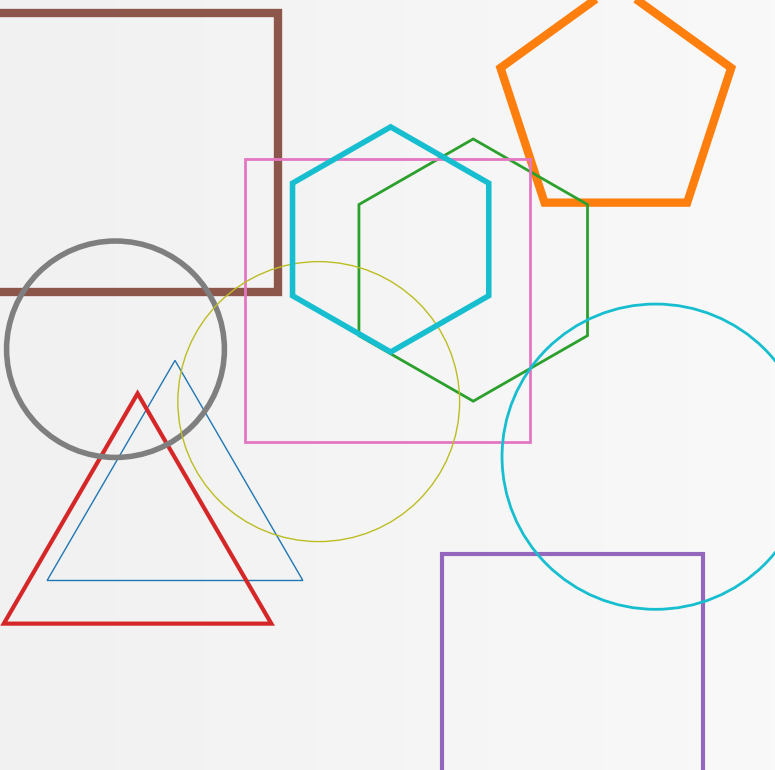[{"shape": "triangle", "thickness": 0.5, "radius": 0.95, "center": [0.226, 0.341]}, {"shape": "pentagon", "thickness": 3, "radius": 0.78, "center": [0.795, 0.863]}, {"shape": "hexagon", "thickness": 1, "radius": 0.85, "center": [0.611, 0.649]}, {"shape": "triangle", "thickness": 1.5, "radius": 1.0, "center": [0.178, 0.29]}, {"shape": "square", "thickness": 1.5, "radius": 0.84, "center": [0.739, 0.113]}, {"shape": "square", "thickness": 3, "radius": 0.9, "center": [0.179, 0.802]}, {"shape": "square", "thickness": 1, "radius": 0.92, "center": [0.5, 0.609]}, {"shape": "circle", "thickness": 2, "radius": 0.7, "center": [0.149, 0.546]}, {"shape": "circle", "thickness": 0.5, "radius": 0.91, "center": [0.411, 0.478]}, {"shape": "circle", "thickness": 1, "radius": 0.99, "center": [0.846, 0.407]}, {"shape": "hexagon", "thickness": 2, "radius": 0.73, "center": [0.504, 0.689]}]